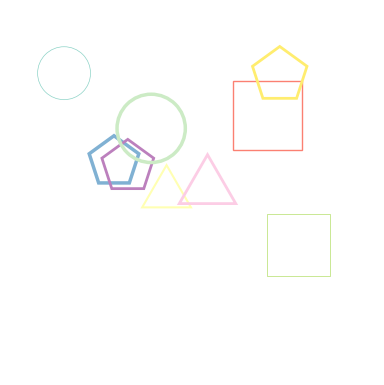[{"shape": "circle", "thickness": 0.5, "radius": 0.34, "center": [0.166, 0.81]}, {"shape": "triangle", "thickness": 1.5, "radius": 0.37, "center": [0.433, 0.498]}, {"shape": "square", "thickness": 1, "radius": 0.45, "center": [0.695, 0.699]}, {"shape": "pentagon", "thickness": 2.5, "radius": 0.34, "center": [0.296, 0.58]}, {"shape": "square", "thickness": 0.5, "radius": 0.41, "center": [0.776, 0.364]}, {"shape": "triangle", "thickness": 2, "radius": 0.42, "center": [0.539, 0.514]}, {"shape": "pentagon", "thickness": 2, "radius": 0.35, "center": [0.332, 0.567]}, {"shape": "circle", "thickness": 2.5, "radius": 0.44, "center": [0.393, 0.667]}, {"shape": "pentagon", "thickness": 2, "radius": 0.37, "center": [0.727, 0.805]}]